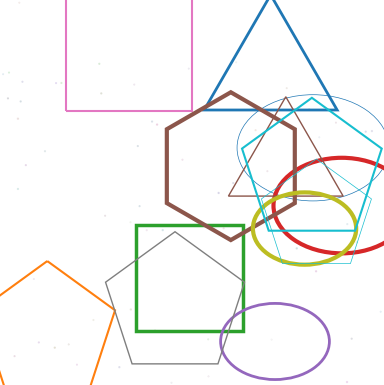[{"shape": "oval", "thickness": 0.5, "radius": 0.99, "center": [0.813, 0.616]}, {"shape": "triangle", "thickness": 2, "radius": 1.0, "center": [0.703, 0.814]}, {"shape": "pentagon", "thickness": 1.5, "radius": 0.93, "center": [0.123, 0.137]}, {"shape": "square", "thickness": 2.5, "radius": 0.69, "center": [0.492, 0.278]}, {"shape": "oval", "thickness": 3, "radius": 0.89, "center": [0.888, 0.466]}, {"shape": "oval", "thickness": 2, "radius": 0.71, "center": [0.714, 0.113]}, {"shape": "triangle", "thickness": 1, "radius": 0.86, "center": [0.742, 0.577]}, {"shape": "hexagon", "thickness": 3, "radius": 0.96, "center": [0.6, 0.568]}, {"shape": "square", "thickness": 1.5, "radius": 0.82, "center": [0.335, 0.876]}, {"shape": "pentagon", "thickness": 1, "radius": 0.95, "center": [0.455, 0.208]}, {"shape": "oval", "thickness": 3, "radius": 0.67, "center": [0.791, 0.406]}, {"shape": "pentagon", "thickness": 0.5, "radius": 0.75, "center": [0.822, 0.437]}, {"shape": "pentagon", "thickness": 1.5, "radius": 0.95, "center": [0.81, 0.555]}]